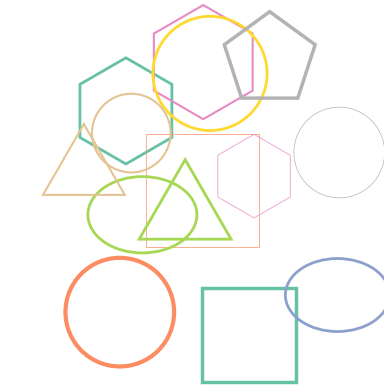[{"shape": "square", "thickness": 2.5, "radius": 0.61, "center": [0.647, 0.13]}, {"shape": "hexagon", "thickness": 2, "radius": 0.69, "center": [0.327, 0.712]}, {"shape": "square", "thickness": 0.5, "radius": 0.74, "center": [0.526, 0.505]}, {"shape": "circle", "thickness": 3, "radius": 0.71, "center": [0.311, 0.189]}, {"shape": "oval", "thickness": 2, "radius": 0.68, "center": [0.877, 0.234]}, {"shape": "hexagon", "thickness": 0.5, "radius": 0.54, "center": [0.66, 0.543]}, {"shape": "hexagon", "thickness": 1.5, "radius": 0.74, "center": [0.528, 0.839]}, {"shape": "triangle", "thickness": 2, "radius": 0.69, "center": [0.481, 0.448]}, {"shape": "oval", "thickness": 2, "radius": 0.71, "center": [0.37, 0.442]}, {"shape": "circle", "thickness": 2, "radius": 0.74, "center": [0.545, 0.809]}, {"shape": "triangle", "thickness": 1.5, "radius": 0.61, "center": [0.218, 0.555]}, {"shape": "circle", "thickness": 1.5, "radius": 0.51, "center": [0.341, 0.654]}, {"shape": "circle", "thickness": 0.5, "radius": 0.59, "center": [0.881, 0.604]}, {"shape": "pentagon", "thickness": 2.5, "radius": 0.62, "center": [0.701, 0.846]}]